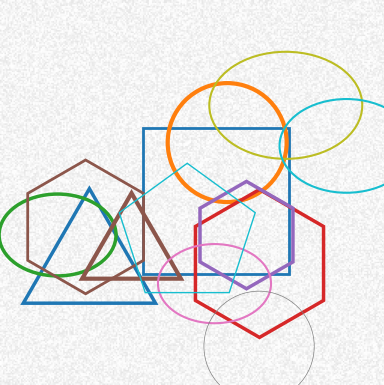[{"shape": "triangle", "thickness": 2.5, "radius": 0.99, "center": [0.232, 0.312]}, {"shape": "square", "thickness": 2, "radius": 0.95, "center": [0.561, 0.478]}, {"shape": "circle", "thickness": 3, "radius": 0.77, "center": [0.59, 0.63]}, {"shape": "oval", "thickness": 2.5, "radius": 0.76, "center": [0.15, 0.39]}, {"shape": "hexagon", "thickness": 2.5, "radius": 0.96, "center": [0.674, 0.316]}, {"shape": "hexagon", "thickness": 2.5, "radius": 0.7, "center": [0.64, 0.389]}, {"shape": "triangle", "thickness": 3, "radius": 0.74, "center": [0.342, 0.35]}, {"shape": "hexagon", "thickness": 2, "radius": 0.87, "center": [0.222, 0.411]}, {"shape": "oval", "thickness": 1.5, "radius": 0.73, "center": [0.557, 0.263]}, {"shape": "circle", "thickness": 0.5, "radius": 0.72, "center": [0.673, 0.1]}, {"shape": "oval", "thickness": 1.5, "radius": 0.99, "center": [0.742, 0.726]}, {"shape": "oval", "thickness": 1.5, "radius": 0.87, "center": [0.9, 0.621]}, {"shape": "pentagon", "thickness": 1, "radius": 0.93, "center": [0.486, 0.39]}]